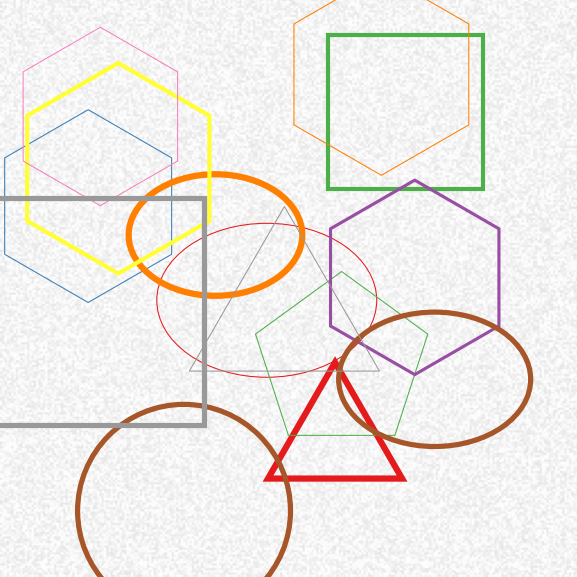[{"shape": "triangle", "thickness": 3, "radius": 0.67, "center": [0.58, 0.237]}, {"shape": "oval", "thickness": 0.5, "radius": 0.95, "center": [0.462, 0.479]}, {"shape": "hexagon", "thickness": 0.5, "radius": 0.83, "center": [0.153, 0.642]}, {"shape": "pentagon", "thickness": 0.5, "radius": 0.78, "center": [0.592, 0.372]}, {"shape": "square", "thickness": 2, "radius": 0.67, "center": [0.702, 0.806]}, {"shape": "hexagon", "thickness": 1.5, "radius": 0.84, "center": [0.718, 0.519]}, {"shape": "hexagon", "thickness": 0.5, "radius": 0.87, "center": [0.66, 0.87]}, {"shape": "oval", "thickness": 3, "radius": 0.75, "center": [0.373, 0.592]}, {"shape": "hexagon", "thickness": 2, "radius": 0.91, "center": [0.205, 0.708]}, {"shape": "circle", "thickness": 2.5, "radius": 0.92, "center": [0.319, 0.115]}, {"shape": "oval", "thickness": 2.5, "radius": 0.83, "center": [0.753, 0.342]}, {"shape": "hexagon", "thickness": 0.5, "radius": 0.77, "center": [0.174, 0.798]}, {"shape": "triangle", "thickness": 0.5, "radius": 0.95, "center": [0.492, 0.452]}, {"shape": "square", "thickness": 2.5, "radius": 0.98, "center": [0.156, 0.46]}]